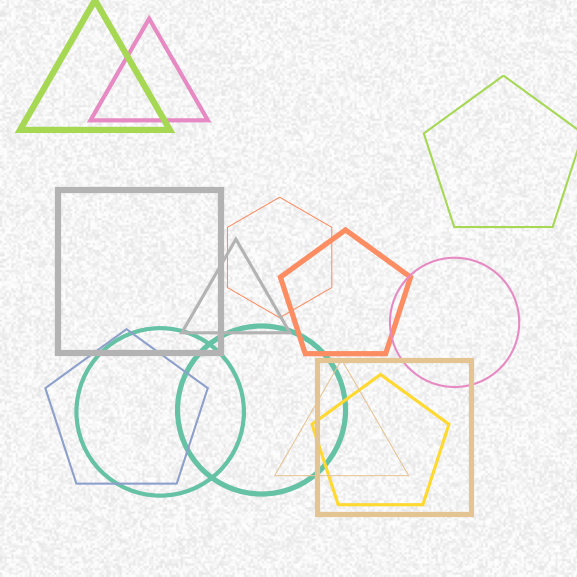[{"shape": "circle", "thickness": 2.5, "radius": 0.73, "center": [0.453, 0.289]}, {"shape": "circle", "thickness": 2, "radius": 0.73, "center": [0.277, 0.286]}, {"shape": "hexagon", "thickness": 0.5, "radius": 0.52, "center": [0.484, 0.553]}, {"shape": "pentagon", "thickness": 2.5, "radius": 0.59, "center": [0.598, 0.483]}, {"shape": "pentagon", "thickness": 1, "radius": 0.74, "center": [0.219, 0.281]}, {"shape": "circle", "thickness": 1, "radius": 0.56, "center": [0.787, 0.441]}, {"shape": "triangle", "thickness": 2, "radius": 0.59, "center": [0.258, 0.849]}, {"shape": "triangle", "thickness": 3, "radius": 0.75, "center": [0.164, 0.849]}, {"shape": "pentagon", "thickness": 1, "radius": 0.72, "center": [0.872, 0.723]}, {"shape": "pentagon", "thickness": 1.5, "radius": 0.62, "center": [0.659, 0.226]}, {"shape": "square", "thickness": 2.5, "radius": 0.67, "center": [0.683, 0.242]}, {"shape": "triangle", "thickness": 0.5, "radius": 0.67, "center": [0.592, 0.242]}, {"shape": "square", "thickness": 3, "radius": 0.71, "center": [0.242, 0.529]}, {"shape": "triangle", "thickness": 1.5, "radius": 0.54, "center": [0.408, 0.477]}]